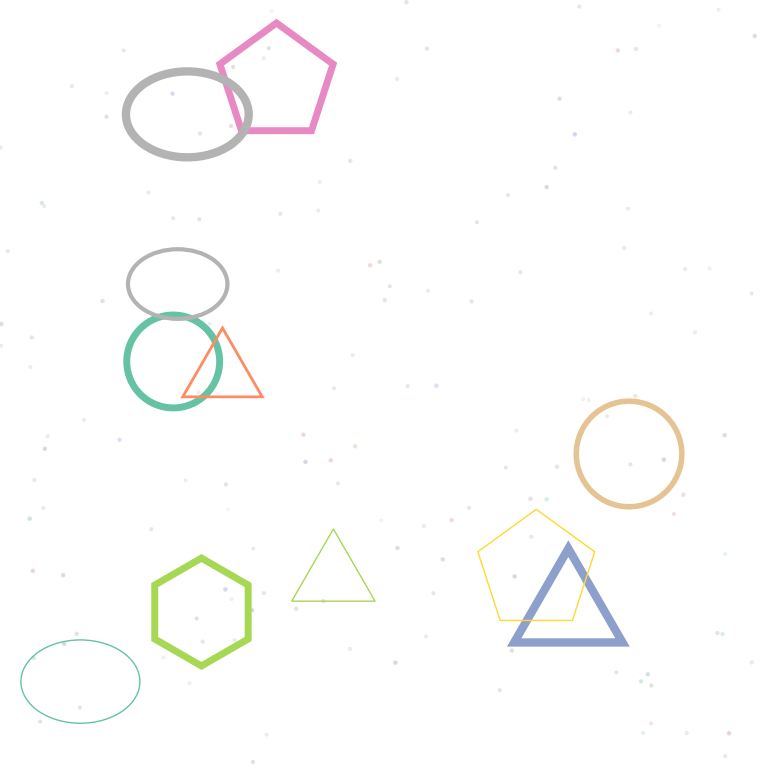[{"shape": "circle", "thickness": 2.5, "radius": 0.3, "center": [0.225, 0.531]}, {"shape": "oval", "thickness": 0.5, "radius": 0.39, "center": [0.104, 0.115]}, {"shape": "triangle", "thickness": 1, "radius": 0.3, "center": [0.289, 0.514]}, {"shape": "triangle", "thickness": 3, "radius": 0.41, "center": [0.738, 0.206]}, {"shape": "pentagon", "thickness": 2.5, "radius": 0.39, "center": [0.359, 0.893]}, {"shape": "hexagon", "thickness": 2.5, "radius": 0.35, "center": [0.262, 0.205]}, {"shape": "triangle", "thickness": 0.5, "radius": 0.31, "center": [0.433, 0.251]}, {"shape": "pentagon", "thickness": 0.5, "radius": 0.4, "center": [0.696, 0.259]}, {"shape": "circle", "thickness": 2, "radius": 0.34, "center": [0.817, 0.41]}, {"shape": "oval", "thickness": 3, "radius": 0.4, "center": [0.243, 0.851]}, {"shape": "oval", "thickness": 1.5, "radius": 0.32, "center": [0.231, 0.631]}]